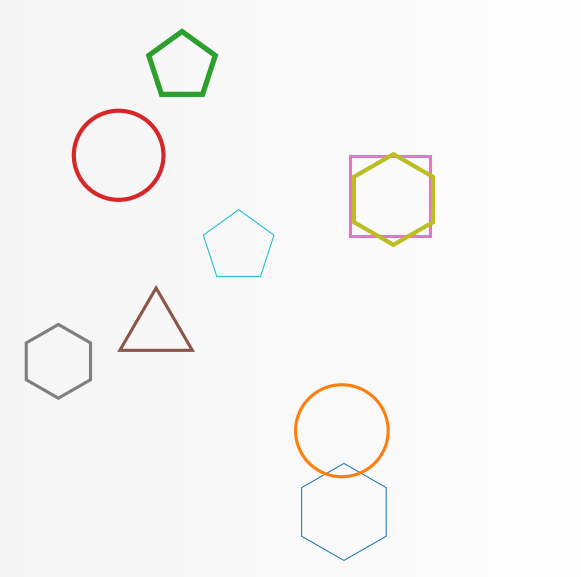[{"shape": "hexagon", "thickness": 0.5, "radius": 0.42, "center": [0.592, 0.113]}, {"shape": "circle", "thickness": 1.5, "radius": 0.4, "center": [0.588, 0.253]}, {"shape": "pentagon", "thickness": 2.5, "radius": 0.3, "center": [0.313, 0.884]}, {"shape": "circle", "thickness": 2, "radius": 0.39, "center": [0.204, 0.73]}, {"shape": "triangle", "thickness": 1.5, "radius": 0.36, "center": [0.269, 0.428]}, {"shape": "square", "thickness": 1.5, "radius": 0.34, "center": [0.67, 0.66]}, {"shape": "hexagon", "thickness": 1.5, "radius": 0.32, "center": [0.1, 0.373]}, {"shape": "hexagon", "thickness": 2, "radius": 0.39, "center": [0.677, 0.654]}, {"shape": "pentagon", "thickness": 0.5, "radius": 0.32, "center": [0.411, 0.572]}]